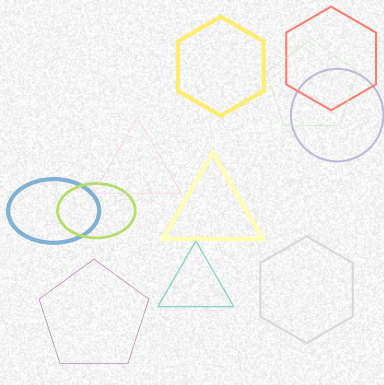[{"shape": "triangle", "thickness": 1, "radius": 0.57, "center": [0.509, 0.26]}, {"shape": "triangle", "thickness": 3, "radius": 0.75, "center": [0.553, 0.454]}, {"shape": "circle", "thickness": 1.5, "radius": 0.6, "center": [0.876, 0.701]}, {"shape": "hexagon", "thickness": 1.5, "radius": 0.67, "center": [0.86, 0.848]}, {"shape": "oval", "thickness": 3, "radius": 0.59, "center": [0.139, 0.452]}, {"shape": "oval", "thickness": 2, "radius": 0.5, "center": [0.25, 0.453]}, {"shape": "triangle", "thickness": 0.5, "radius": 0.66, "center": [0.357, 0.564]}, {"shape": "hexagon", "thickness": 1.5, "radius": 0.69, "center": [0.796, 0.247]}, {"shape": "pentagon", "thickness": 0.5, "radius": 0.75, "center": [0.244, 0.177]}, {"shape": "pentagon", "thickness": 0.5, "radius": 0.62, "center": [0.81, 0.775]}, {"shape": "hexagon", "thickness": 3, "radius": 0.64, "center": [0.573, 0.828]}]